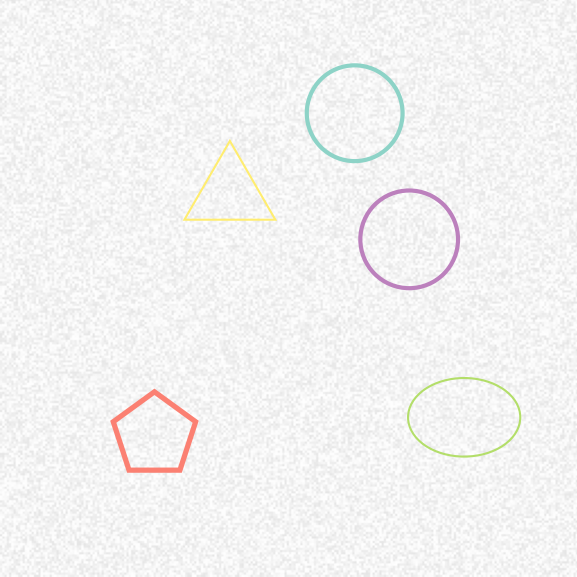[{"shape": "circle", "thickness": 2, "radius": 0.41, "center": [0.614, 0.803]}, {"shape": "pentagon", "thickness": 2.5, "radius": 0.37, "center": [0.267, 0.246]}, {"shape": "oval", "thickness": 1, "radius": 0.49, "center": [0.804, 0.277]}, {"shape": "circle", "thickness": 2, "radius": 0.42, "center": [0.709, 0.585]}, {"shape": "triangle", "thickness": 1, "radius": 0.45, "center": [0.398, 0.664]}]